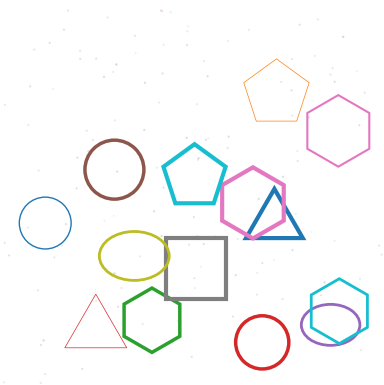[{"shape": "circle", "thickness": 1, "radius": 0.34, "center": [0.117, 0.421]}, {"shape": "triangle", "thickness": 3, "radius": 0.43, "center": [0.713, 0.424]}, {"shape": "pentagon", "thickness": 0.5, "radius": 0.45, "center": [0.718, 0.758]}, {"shape": "hexagon", "thickness": 2.5, "radius": 0.42, "center": [0.395, 0.168]}, {"shape": "circle", "thickness": 2.5, "radius": 0.35, "center": [0.681, 0.111]}, {"shape": "triangle", "thickness": 0.5, "radius": 0.46, "center": [0.249, 0.143]}, {"shape": "oval", "thickness": 2, "radius": 0.38, "center": [0.859, 0.156]}, {"shape": "circle", "thickness": 2.5, "radius": 0.38, "center": [0.297, 0.559]}, {"shape": "hexagon", "thickness": 3, "radius": 0.46, "center": [0.657, 0.473]}, {"shape": "hexagon", "thickness": 1.5, "radius": 0.46, "center": [0.879, 0.66]}, {"shape": "square", "thickness": 3, "radius": 0.39, "center": [0.508, 0.302]}, {"shape": "oval", "thickness": 2, "radius": 0.45, "center": [0.349, 0.335]}, {"shape": "hexagon", "thickness": 2, "radius": 0.42, "center": [0.881, 0.192]}, {"shape": "pentagon", "thickness": 3, "radius": 0.42, "center": [0.505, 0.541]}]